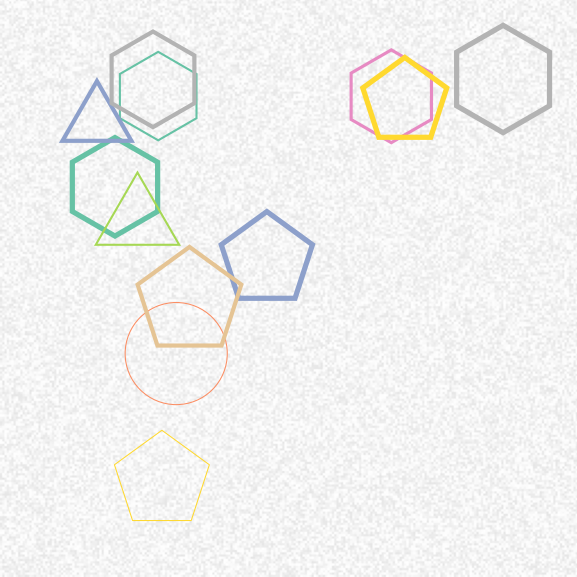[{"shape": "hexagon", "thickness": 1, "radius": 0.38, "center": [0.274, 0.833]}, {"shape": "hexagon", "thickness": 2.5, "radius": 0.43, "center": [0.199, 0.676]}, {"shape": "circle", "thickness": 0.5, "radius": 0.44, "center": [0.305, 0.387]}, {"shape": "triangle", "thickness": 2, "radius": 0.34, "center": [0.168, 0.79]}, {"shape": "pentagon", "thickness": 2.5, "radius": 0.42, "center": [0.462, 0.55]}, {"shape": "hexagon", "thickness": 1.5, "radius": 0.4, "center": [0.678, 0.832]}, {"shape": "triangle", "thickness": 1, "radius": 0.42, "center": [0.238, 0.617]}, {"shape": "pentagon", "thickness": 0.5, "radius": 0.43, "center": [0.28, 0.168]}, {"shape": "pentagon", "thickness": 2.5, "radius": 0.38, "center": [0.701, 0.823]}, {"shape": "pentagon", "thickness": 2, "radius": 0.47, "center": [0.328, 0.477]}, {"shape": "hexagon", "thickness": 2, "radius": 0.41, "center": [0.265, 0.862]}, {"shape": "hexagon", "thickness": 2.5, "radius": 0.46, "center": [0.871, 0.862]}]